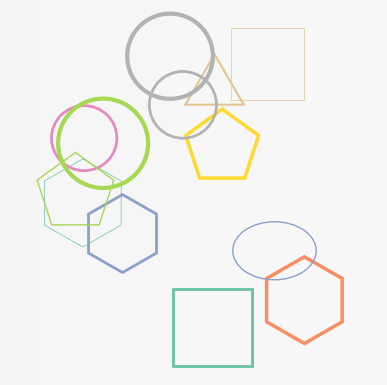[{"shape": "square", "thickness": 2, "radius": 0.51, "center": [0.548, 0.149]}, {"shape": "hexagon", "thickness": 0.5, "radius": 0.57, "center": [0.214, 0.473]}, {"shape": "hexagon", "thickness": 2.5, "radius": 0.56, "center": [0.786, 0.22]}, {"shape": "hexagon", "thickness": 2, "radius": 0.51, "center": [0.316, 0.393]}, {"shape": "oval", "thickness": 1, "radius": 0.54, "center": [0.708, 0.349]}, {"shape": "circle", "thickness": 2, "radius": 0.42, "center": [0.217, 0.641]}, {"shape": "pentagon", "thickness": 1, "radius": 0.52, "center": [0.195, 0.5]}, {"shape": "circle", "thickness": 3, "radius": 0.58, "center": [0.266, 0.628]}, {"shape": "pentagon", "thickness": 2.5, "radius": 0.49, "center": [0.573, 0.618]}, {"shape": "triangle", "thickness": 1.5, "radius": 0.44, "center": [0.554, 0.772]}, {"shape": "square", "thickness": 0.5, "radius": 0.47, "center": [0.691, 0.834]}, {"shape": "circle", "thickness": 2, "radius": 0.43, "center": [0.472, 0.728]}, {"shape": "circle", "thickness": 3, "radius": 0.55, "center": [0.439, 0.854]}]